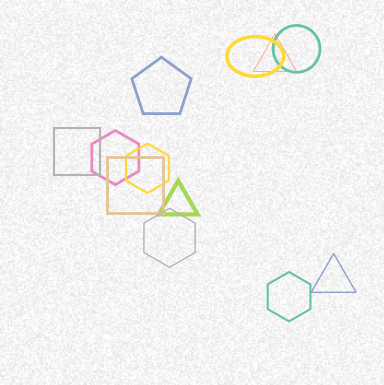[{"shape": "circle", "thickness": 2, "radius": 0.3, "center": [0.77, 0.873]}, {"shape": "hexagon", "thickness": 1.5, "radius": 0.32, "center": [0.751, 0.229]}, {"shape": "triangle", "thickness": 0.5, "radius": 0.33, "center": [0.714, 0.847]}, {"shape": "pentagon", "thickness": 2, "radius": 0.41, "center": [0.42, 0.77]}, {"shape": "triangle", "thickness": 1, "radius": 0.34, "center": [0.867, 0.274]}, {"shape": "hexagon", "thickness": 2, "radius": 0.35, "center": [0.3, 0.591]}, {"shape": "triangle", "thickness": 3, "radius": 0.29, "center": [0.463, 0.472]}, {"shape": "hexagon", "thickness": 1.5, "radius": 0.32, "center": [0.383, 0.563]}, {"shape": "oval", "thickness": 2.5, "radius": 0.37, "center": [0.663, 0.853]}, {"shape": "square", "thickness": 2, "radius": 0.36, "center": [0.351, 0.52]}, {"shape": "hexagon", "thickness": 1, "radius": 0.38, "center": [0.44, 0.382]}, {"shape": "square", "thickness": 1.5, "radius": 0.3, "center": [0.199, 0.607]}]